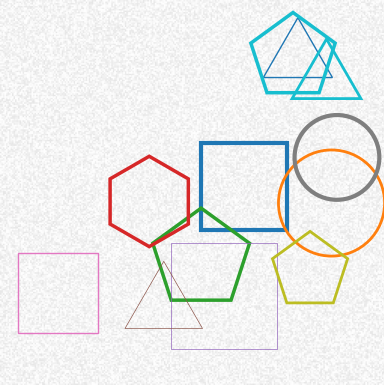[{"shape": "triangle", "thickness": 1, "radius": 0.52, "center": [0.774, 0.85]}, {"shape": "square", "thickness": 3, "radius": 0.56, "center": [0.633, 0.516]}, {"shape": "circle", "thickness": 2, "radius": 0.69, "center": [0.861, 0.473]}, {"shape": "pentagon", "thickness": 2.5, "radius": 0.66, "center": [0.522, 0.327]}, {"shape": "hexagon", "thickness": 2.5, "radius": 0.59, "center": [0.388, 0.477]}, {"shape": "square", "thickness": 0.5, "radius": 0.69, "center": [0.582, 0.23]}, {"shape": "triangle", "thickness": 0.5, "radius": 0.58, "center": [0.425, 0.205]}, {"shape": "square", "thickness": 1, "radius": 0.52, "center": [0.151, 0.239]}, {"shape": "circle", "thickness": 3, "radius": 0.55, "center": [0.875, 0.591]}, {"shape": "pentagon", "thickness": 2, "radius": 0.51, "center": [0.805, 0.296]}, {"shape": "triangle", "thickness": 2, "radius": 0.52, "center": [0.848, 0.796]}, {"shape": "pentagon", "thickness": 2.5, "radius": 0.58, "center": [0.761, 0.852]}]